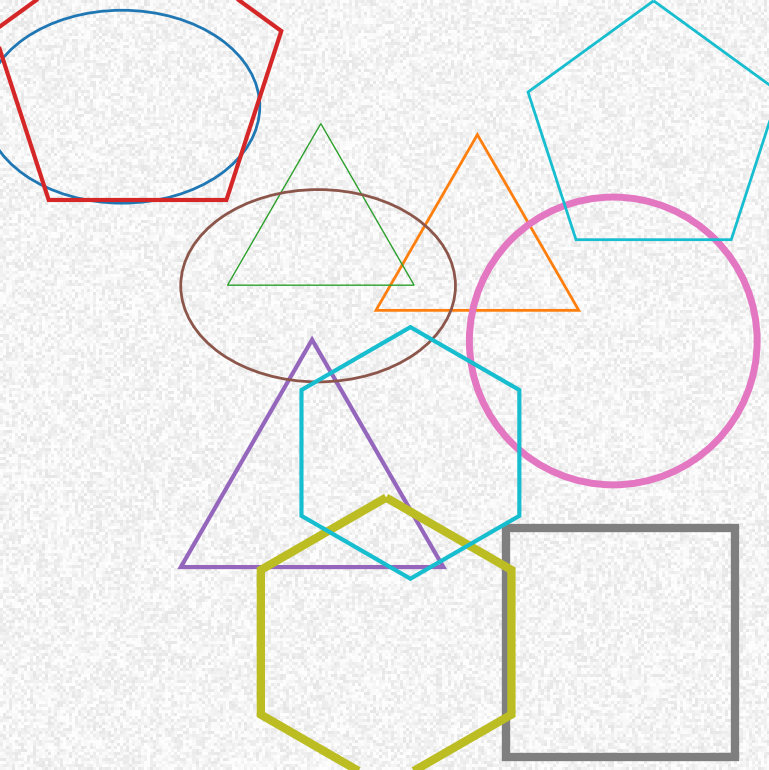[{"shape": "oval", "thickness": 1, "radius": 0.89, "center": [0.158, 0.861]}, {"shape": "triangle", "thickness": 1, "radius": 0.76, "center": [0.62, 0.673]}, {"shape": "triangle", "thickness": 0.5, "radius": 0.7, "center": [0.417, 0.7]}, {"shape": "pentagon", "thickness": 1.5, "radius": 0.98, "center": [0.179, 0.899]}, {"shape": "triangle", "thickness": 1.5, "radius": 0.98, "center": [0.405, 0.362]}, {"shape": "oval", "thickness": 1, "radius": 0.89, "center": [0.413, 0.629]}, {"shape": "circle", "thickness": 2.5, "radius": 0.93, "center": [0.796, 0.557]}, {"shape": "square", "thickness": 3, "radius": 0.74, "center": [0.806, 0.165]}, {"shape": "hexagon", "thickness": 3, "radius": 0.94, "center": [0.501, 0.166]}, {"shape": "hexagon", "thickness": 1.5, "radius": 0.82, "center": [0.533, 0.412]}, {"shape": "pentagon", "thickness": 1, "radius": 0.86, "center": [0.849, 0.827]}]